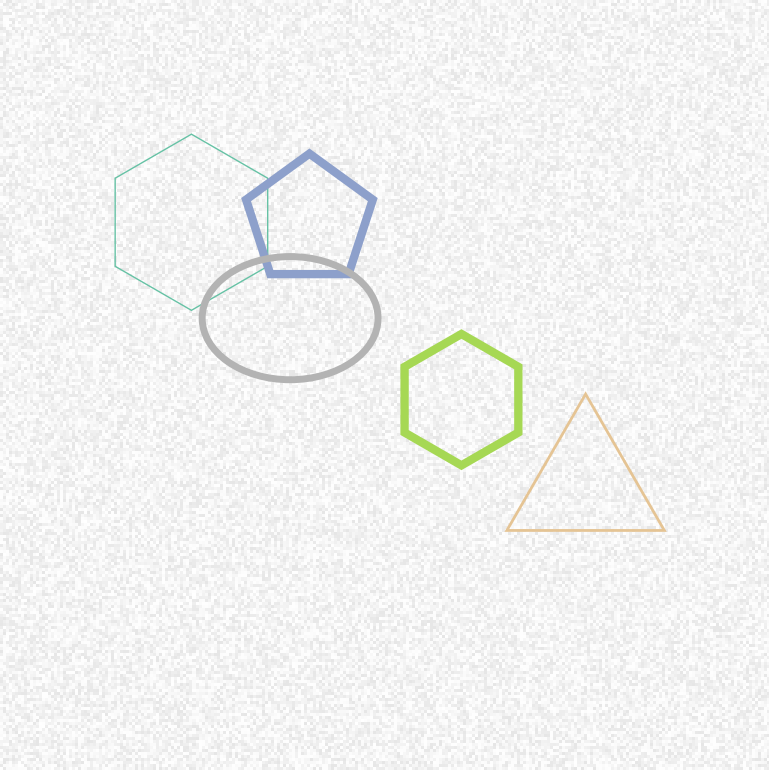[{"shape": "hexagon", "thickness": 0.5, "radius": 0.57, "center": [0.249, 0.711]}, {"shape": "pentagon", "thickness": 3, "radius": 0.43, "center": [0.402, 0.714]}, {"shape": "hexagon", "thickness": 3, "radius": 0.43, "center": [0.599, 0.481]}, {"shape": "triangle", "thickness": 1, "radius": 0.59, "center": [0.761, 0.37]}, {"shape": "oval", "thickness": 2.5, "radius": 0.57, "center": [0.377, 0.587]}]